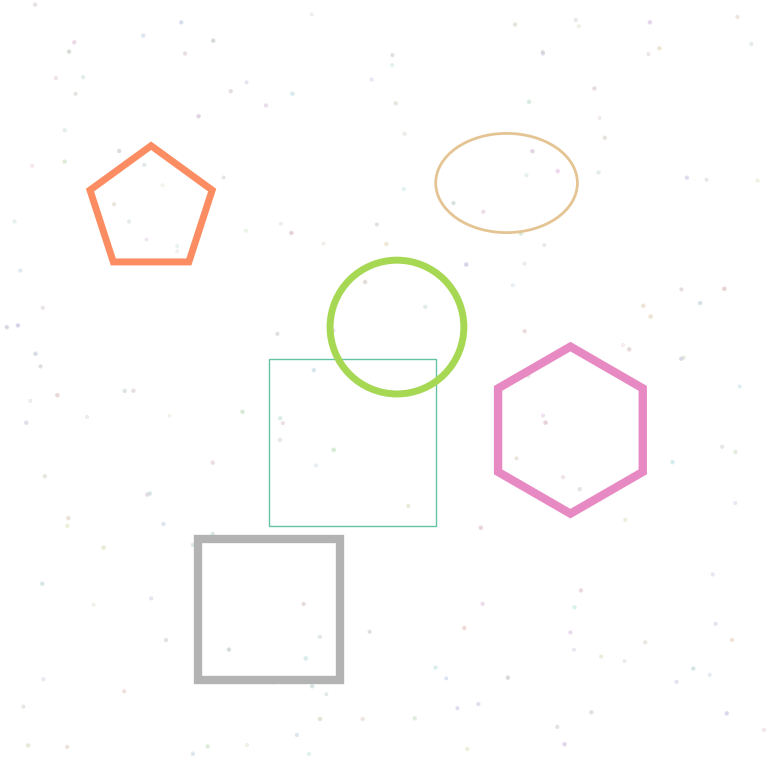[{"shape": "square", "thickness": 0.5, "radius": 0.54, "center": [0.458, 0.426]}, {"shape": "pentagon", "thickness": 2.5, "radius": 0.42, "center": [0.196, 0.727]}, {"shape": "hexagon", "thickness": 3, "radius": 0.54, "center": [0.741, 0.441]}, {"shape": "circle", "thickness": 2.5, "radius": 0.43, "center": [0.516, 0.575]}, {"shape": "oval", "thickness": 1, "radius": 0.46, "center": [0.658, 0.762]}, {"shape": "square", "thickness": 3, "radius": 0.46, "center": [0.35, 0.209]}]